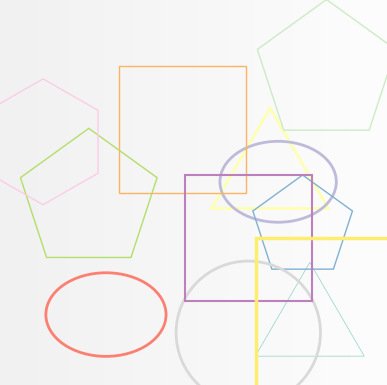[{"shape": "triangle", "thickness": 0.5, "radius": 0.81, "center": [0.799, 0.156]}, {"shape": "triangle", "thickness": 2, "radius": 0.87, "center": [0.697, 0.545]}, {"shape": "oval", "thickness": 2, "radius": 0.75, "center": [0.718, 0.528]}, {"shape": "oval", "thickness": 2, "radius": 0.78, "center": [0.273, 0.183]}, {"shape": "pentagon", "thickness": 1, "radius": 0.68, "center": [0.781, 0.41]}, {"shape": "square", "thickness": 1, "radius": 0.82, "center": [0.471, 0.664]}, {"shape": "pentagon", "thickness": 1, "radius": 0.93, "center": [0.229, 0.481]}, {"shape": "hexagon", "thickness": 1, "radius": 0.82, "center": [0.111, 0.632]}, {"shape": "circle", "thickness": 2, "radius": 0.93, "center": [0.641, 0.136]}, {"shape": "square", "thickness": 1.5, "radius": 0.82, "center": [0.641, 0.381]}, {"shape": "pentagon", "thickness": 1, "radius": 0.94, "center": [0.842, 0.814]}, {"shape": "square", "thickness": 2.5, "radius": 0.98, "center": [0.856, 0.185]}]